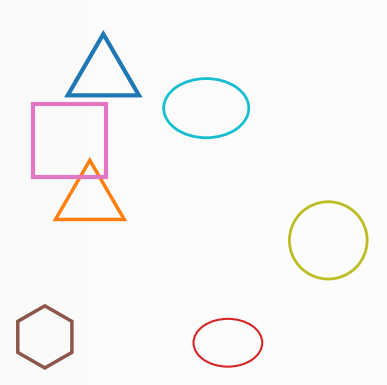[{"shape": "triangle", "thickness": 3, "radius": 0.53, "center": [0.267, 0.805]}, {"shape": "triangle", "thickness": 2.5, "radius": 0.51, "center": [0.232, 0.481]}, {"shape": "oval", "thickness": 1.5, "radius": 0.44, "center": [0.588, 0.11]}, {"shape": "hexagon", "thickness": 2.5, "radius": 0.4, "center": [0.116, 0.125]}, {"shape": "square", "thickness": 3, "radius": 0.47, "center": [0.179, 0.635]}, {"shape": "circle", "thickness": 2, "radius": 0.5, "center": [0.847, 0.376]}, {"shape": "oval", "thickness": 2, "radius": 0.55, "center": [0.532, 0.719]}]